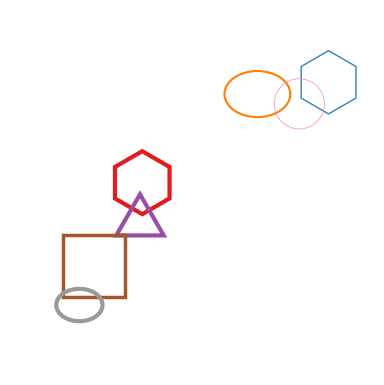[{"shape": "hexagon", "thickness": 3, "radius": 0.41, "center": [0.37, 0.526]}, {"shape": "hexagon", "thickness": 1, "radius": 0.41, "center": [0.853, 0.786]}, {"shape": "triangle", "thickness": 3, "radius": 0.36, "center": [0.364, 0.424]}, {"shape": "oval", "thickness": 1.5, "radius": 0.43, "center": [0.668, 0.756]}, {"shape": "square", "thickness": 2.5, "radius": 0.4, "center": [0.243, 0.31]}, {"shape": "circle", "thickness": 0.5, "radius": 0.33, "center": [0.777, 0.73]}, {"shape": "oval", "thickness": 3, "radius": 0.3, "center": [0.206, 0.208]}]